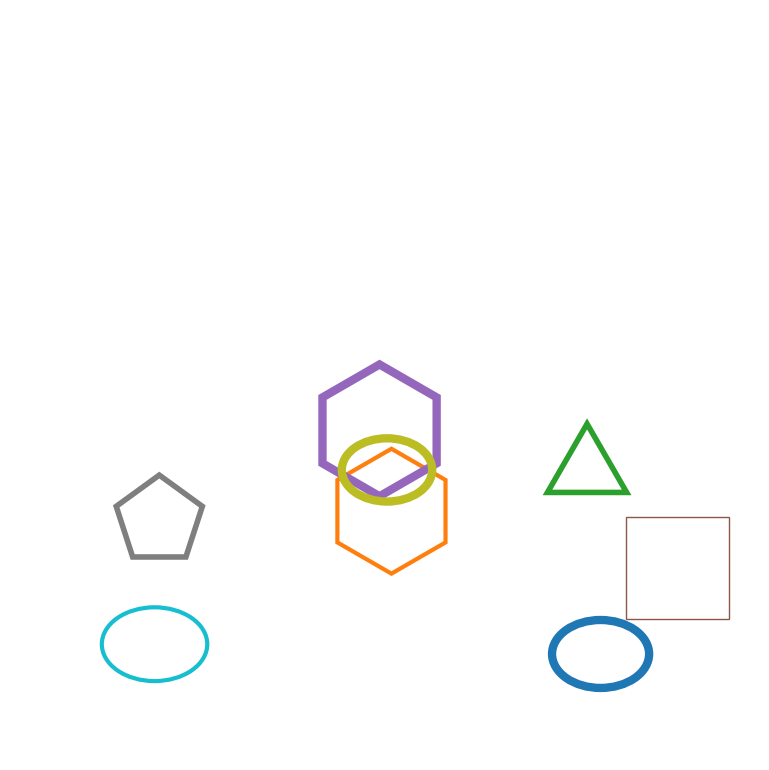[{"shape": "oval", "thickness": 3, "radius": 0.32, "center": [0.78, 0.151]}, {"shape": "hexagon", "thickness": 1.5, "radius": 0.41, "center": [0.508, 0.336]}, {"shape": "triangle", "thickness": 2, "radius": 0.3, "center": [0.762, 0.39]}, {"shape": "hexagon", "thickness": 3, "radius": 0.43, "center": [0.493, 0.441]}, {"shape": "square", "thickness": 0.5, "radius": 0.33, "center": [0.88, 0.263]}, {"shape": "pentagon", "thickness": 2, "radius": 0.29, "center": [0.207, 0.324]}, {"shape": "oval", "thickness": 3, "radius": 0.29, "center": [0.503, 0.39]}, {"shape": "oval", "thickness": 1.5, "radius": 0.34, "center": [0.201, 0.163]}]